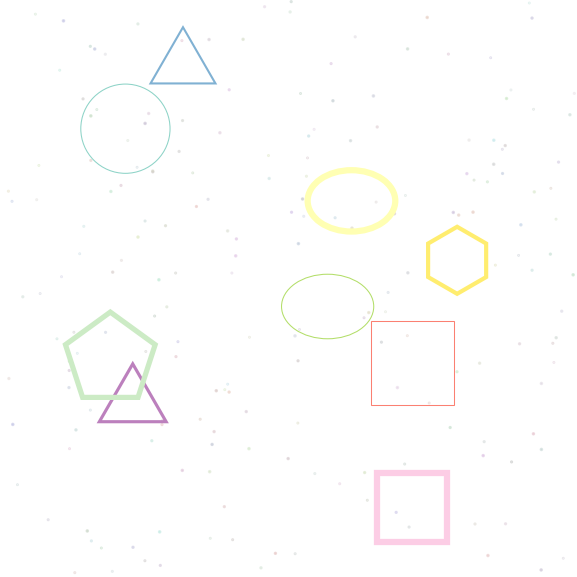[{"shape": "circle", "thickness": 0.5, "radius": 0.39, "center": [0.217, 0.776]}, {"shape": "oval", "thickness": 3, "radius": 0.38, "center": [0.609, 0.651]}, {"shape": "square", "thickness": 0.5, "radius": 0.36, "center": [0.714, 0.371]}, {"shape": "triangle", "thickness": 1, "radius": 0.32, "center": [0.317, 0.887]}, {"shape": "oval", "thickness": 0.5, "radius": 0.4, "center": [0.567, 0.468]}, {"shape": "square", "thickness": 3, "radius": 0.3, "center": [0.714, 0.12]}, {"shape": "triangle", "thickness": 1.5, "radius": 0.33, "center": [0.23, 0.302]}, {"shape": "pentagon", "thickness": 2.5, "radius": 0.41, "center": [0.191, 0.377]}, {"shape": "hexagon", "thickness": 2, "radius": 0.29, "center": [0.792, 0.548]}]